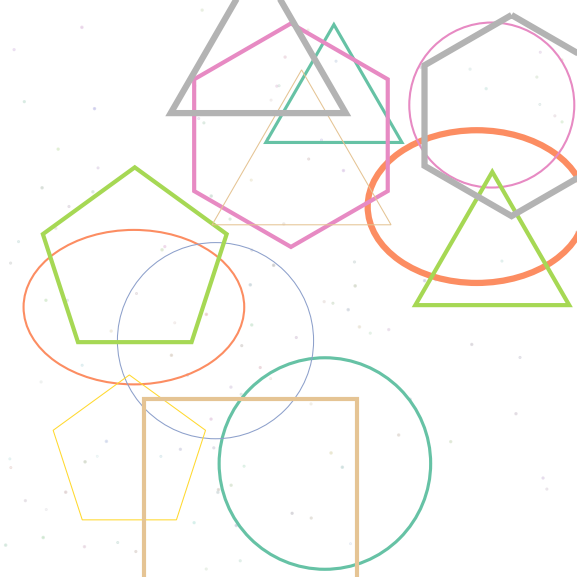[{"shape": "circle", "thickness": 1.5, "radius": 0.92, "center": [0.563, 0.196]}, {"shape": "triangle", "thickness": 1.5, "radius": 0.68, "center": [0.578, 0.82]}, {"shape": "oval", "thickness": 3, "radius": 0.94, "center": [0.826, 0.641]}, {"shape": "oval", "thickness": 1, "radius": 0.96, "center": [0.232, 0.467]}, {"shape": "circle", "thickness": 0.5, "radius": 0.85, "center": [0.373, 0.409]}, {"shape": "hexagon", "thickness": 2, "radius": 0.97, "center": [0.504, 0.765]}, {"shape": "circle", "thickness": 1, "radius": 0.71, "center": [0.852, 0.817]}, {"shape": "triangle", "thickness": 2, "radius": 0.77, "center": [0.852, 0.548]}, {"shape": "pentagon", "thickness": 2, "radius": 0.84, "center": [0.233, 0.542]}, {"shape": "pentagon", "thickness": 0.5, "radius": 0.69, "center": [0.224, 0.211]}, {"shape": "square", "thickness": 2, "radius": 0.92, "center": [0.433, 0.125]}, {"shape": "triangle", "thickness": 0.5, "radius": 0.89, "center": [0.522, 0.699]}, {"shape": "triangle", "thickness": 3, "radius": 0.88, "center": [0.447, 0.891]}, {"shape": "hexagon", "thickness": 3, "radius": 0.87, "center": [0.886, 0.799]}]